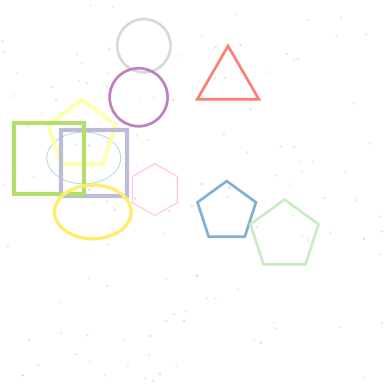[{"shape": "oval", "thickness": 0.5, "radius": 0.48, "center": [0.218, 0.59]}, {"shape": "pentagon", "thickness": 3, "radius": 0.46, "center": [0.213, 0.648]}, {"shape": "square", "thickness": 3, "radius": 0.43, "center": [0.244, 0.576]}, {"shape": "triangle", "thickness": 2, "radius": 0.46, "center": [0.592, 0.788]}, {"shape": "pentagon", "thickness": 2, "radius": 0.4, "center": [0.589, 0.45]}, {"shape": "square", "thickness": 3, "radius": 0.46, "center": [0.127, 0.588]}, {"shape": "hexagon", "thickness": 1, "radius": 0.34, "center": [0.402, 0.507]}, {"shape": "circle", "thickness": 2, "radius": 0.35, "center": [0.374, 0.881]}, {"shape": "circle", "thickness": 2, "radius": 0.38, "center": [0.36, 0.747]}, {"shape": "pentagon", "thickness": 2, "radius": 0.46, "center": [0.739, 0.389]}, {"shape": "oval", "thickness": 2.5, "radius": 0.5, "center": [0.241, 0.45]}]